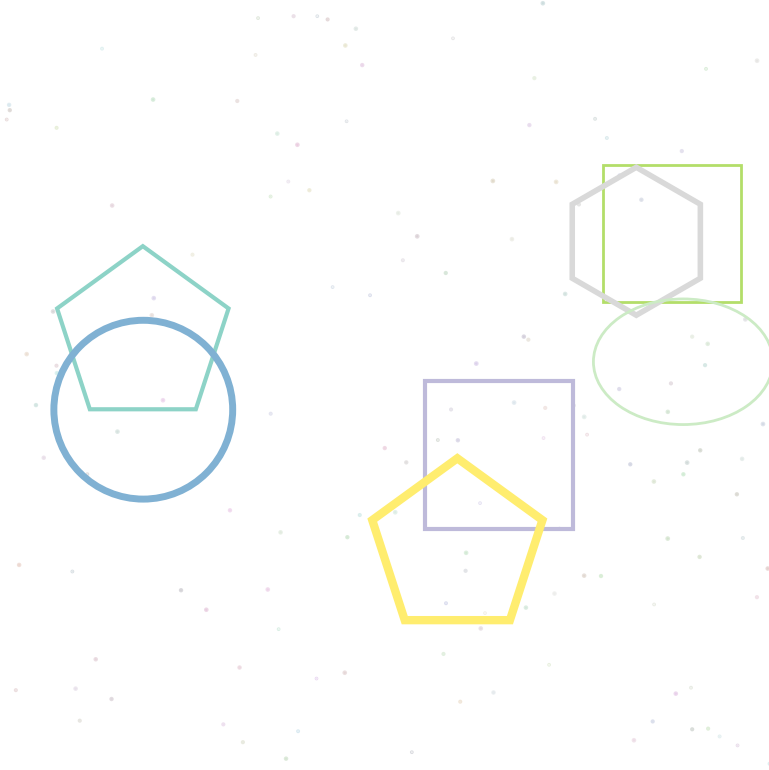[{"shape": "pentagon", "thickness": 1.5, "radius": 0.59, "center": [0.185, 0.563]}, {"shape": "square", "thickness": 1.5, "radius": 0.48, "center": [0.648, 0.409]}, {"shape": "circle", "thickness": 2.5, "radius": 0.58, "center": [0.186, 0.468]}, {"shape": "square", "thickness": 1, "radius": 0.45, "center": [0.873, 0.697]}, {"shape": "hexagon", "thickness": 2, "radius": 0.48, "center": [0.826, 0.687]}, {"shape": "oval", "thickness": 1, "radius": 0.58, "center": [0.887, 0.53]}, {"shape": "pentagon", "thickness": 3, "radius": 0.58, "center": [0.594, 0.289]}]